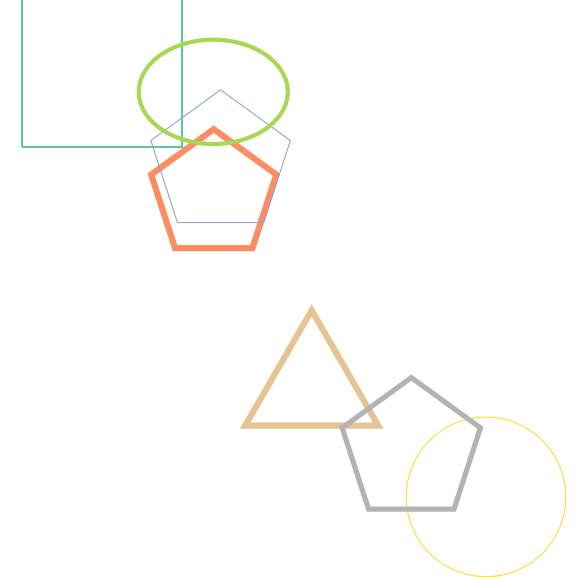[{"shape": "square", "thickness": 1, "radius": 0.69, "center": [0.176, 0.884]}, {"shape": "pentagon", "thickness": 3, "radius": 0.57, "center": [0.37, 0.662]}, {"shape": "pentagon", "thickness": 0.5, "radius": 0.64, "center": [0.382, 0.717]}, {"shape": "oval", "thickness": 2, "radius": 0.65, "center": [0.369, 0.84]}, {"shape": "circle", "thickness": 0.5, "radius": 0.69, "center": [0.842, 0.139]}, {"shape": "triangle", "thickness": 3, "radius": 0.67, "center": [0.54, 0.329]}, {"shape": "pentagon", "thickness": 2.5, "radius": 0.63, "center": [0.712, 0.219]}]